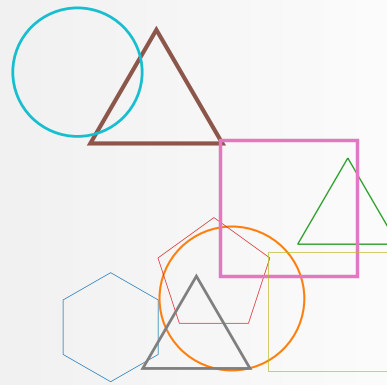[{"shape": "hexagon", "thickness": 0.5, "radius": 0.71, "center": [0.286, 0.15]}, {"shape": "circle", "thickness": 1.5, "radius": 0.93, "center": [0.598, 0.225]}, {"shape": "triangle", "thickness": 1, "radius": 0.75, "center": [0.898, 0.44]}, {"shape": "pentagon", "thickness": 0.5, "radius": 0.76, "center": [0.552, 0.283]}, {"shape": "triangle", "thickness": 3, "radius": 0.98, "center": [0.404, 0.726]}, {"shape": "square", "thickness": 2.5, "radius": 0.89, "center": [0.745, 0.46]}, {"shape": "triangle", "thickness": 2, "radius": 0.8, "center": [0.507, 0.123]}, {"shape": "square", "thickness": 0.5, "radius": 0.77, "center": [0.846, 0.191]}, {"shape": "circle", "thickness": 2, "radius": 0.83, "center": [0.2, 0.813]}]